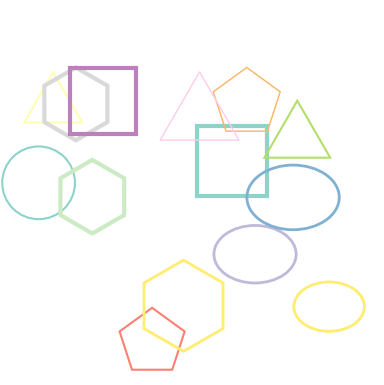[{"shape": "square", "thickness": 3, "radius": 0.45, "center": [0.602, 0.581]}, {"shape": "circle", "thickness": 1.5, "radius": 0.47, "center": [0.1, 0.525]}, {"shape": "triangle", "thickness": 1.5, "radius": 0.43, "center": [0.138, 0.726]}, {"shape": "oval", "thickness": 2, "radius": 0.53, "center": [0.662, 0.34]}, {"shape": "pentagon", "thickness": 1.5, "radius": 0.44, "center": [0.395, 0.112]}, {"shape": "oval", "thickness": 2, "radius": 0.6, "center": [0.761, 0.487]}, {"shape": "pentagon", "thickness": 1, "radius": 0.46, "center": [0.641, 0.733]}, {"shape": "triangle", "thickness": 1.5, "radius": 0.49, "center": [0.772, 0.64]}, {"shape": "triangle", "thickness": 1, "radius": 0.59, "center": [0.518, 0.695]}, {"shape": "hexagon", "thickness": 3, "radius": 0.47, "center": [0.197, 0.73]}, {"shape": "square", "thickness": 3, "radius": 0.42, "center": [0.267, 0.738]}, {"shape": "hexagon", "thickness": 3, "radius": 0.48, "center": [0.24, 0.489]}, {"shape": "oval", "thickness": 2, "radius": 0.46, "center": [0.855, 0.204]}, {"shape": "hexagon", "thickness": 2, "radius": 0.59, "center": [0.477, 0.206]}]